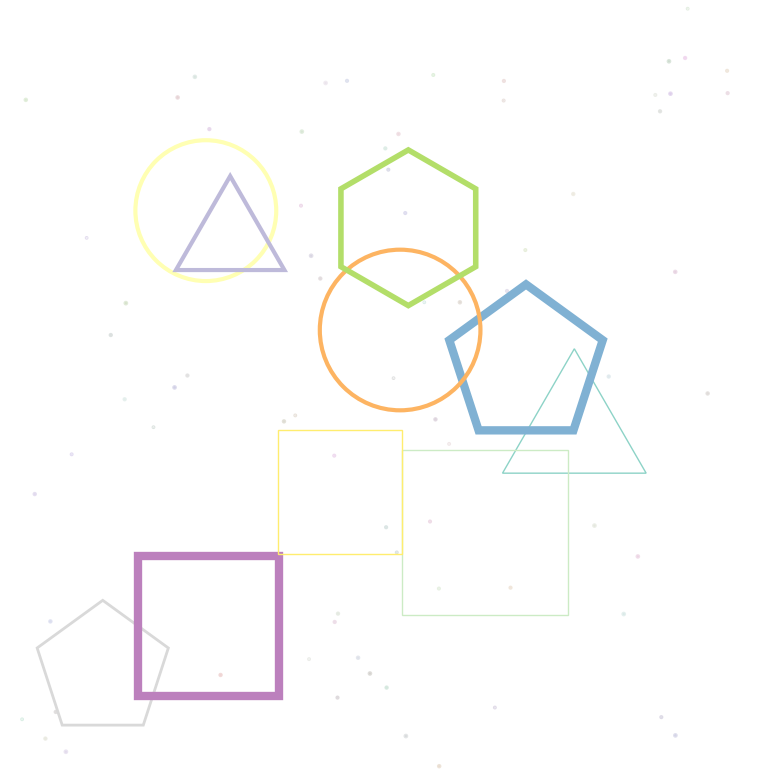[{"shape": "triangle", "thickness": 0.5, "radius": 0.54, "center": [0.746, 0.439]}, {"shape": "circle", "thickness": 1.5, "radius": 0.46, "center": [0.267, 0.726]}, {"shape": "triangle", "thickness": 1.5, "radius": 0.41, "center": [0.299, 0.69]}, {"shape": "pentagon", "thickness": 3, "radius": 0.52, "center": [0.683, 0.526]}, {"shape": "circle", "thickness": 1.5, "radius": 0.52, "center": [0.52, 0.571]}, {"shape": "hexagon", "thickness": 2, "radius": 0.51, "center": [0.53, 0.704]}, {"shape": "pentagon", "thickness": 1, "radius": 0.45, "center": [0.133, 0.131]}, {"shape": "square", "thickness": 3, "radius": 0.46, "center": [0.271, 0.187]}, {"shape": "square", "thickness": 0.5, "radius": 0.54, "center": [0.63, 0.309]}, {"shape": "square", "thickness": 0.5, "radius": 0.4, "center": [0.442, 0.362]}]